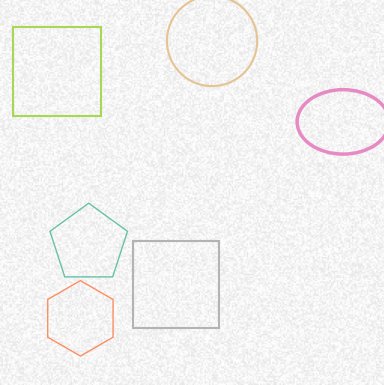[{"shape": "pentagon", "thickness": 1, "radius": 0.53, "center": [0.23, 0.366]}, {"shape": "hexagon", "thickness": 1, "radius": 0.49, "center": [0.209, 0.173]}, {"shape": "oval", "thickness": 2.5, "radius": 0.6, "center": [0.891, 0.683]}, {"shape": "square", "thickness": 1.5, "radius": 0.58, "center": [0.148, 0.815]}, {"shape": "circle", "thickness": 1.5, "radius": 0.59, "center": [0.551, 0.894]}, {"shape": "square", "thickness": 1.5, "radius": 0.56, "center": [0.457, 0.261]}]